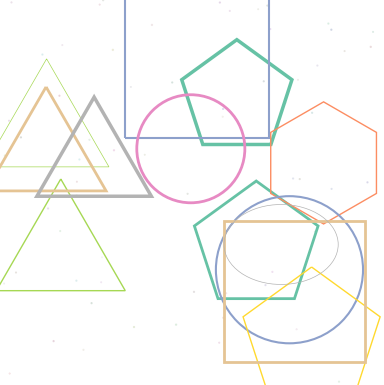[{"shape": "pentagon", "thickness": 2.5, "radius": 0.75, "center": [0.615, 0.746]}, {"shape": "pentagon", "thickness": 2, "radius": 0.84, "center": [0.666, 0.361]}, {"shape": "hexagon", "thickness": 1, "radius": 0.79, "center": [0.84, 0.577]}, {"shape": "square", "thickness": 1.5, "radius": 0.93, "center": [0.512, 0.827]}, {"shape": "circle", "thickness": 1.5, "radius": 0.96, "center": [0.752, 0.299]}, {"shape": "circle", "thickness": 2, "radius": 0.7, "center": [0.496, 0.614]}, {"shape": "triangle", "thickness": 1, "radius": 0.97, "center": [0.158, 0.342]}, {"shape": "triangle", "thickness": 0.5, "radius": 0.94, "center": [0.121, 0.66]}, {"shape": "pentagon", "thickness": 1, "radius": 0.94, "center": [0.809, 0.119]}, {"shape": "square", "thickness": 2, "radius": 0.92, "center": [0.764, 0.243]}, {"shape": "triangle", "thickness": 2, "radius": 0.9, "center": [0.12, 0.594]}, {"shape": "oval", "thickness": 0.5, "radius": 0.74, "center": [0.73, 0.365]}, {"shape": "triangle", "thickness": 2.5, "radius": 0.86, "center": [0.244, 0.576]}]